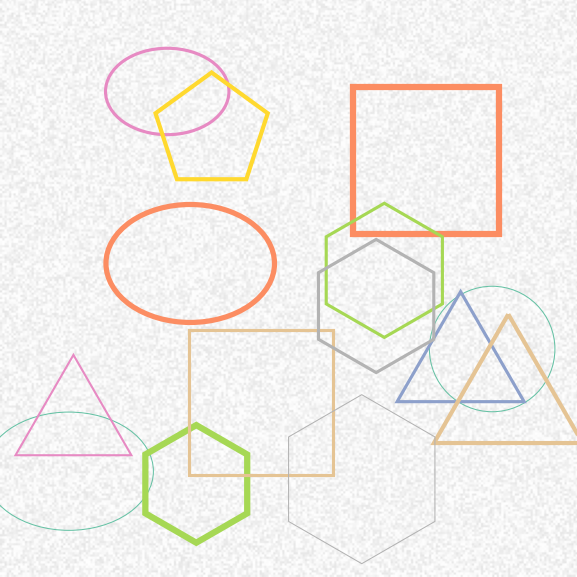[{"shape": "oval", "thickness": 0.5, "radius": 0.73, "center": [0.119, 0.183]}, {"shape": "circle", "thickness": 0.5, "radius": 0.54, "center": [0.852, 0.395]}, {"shape": "square", "thickness": 3, "radius": 0.63, "center": [0.738, 0.721]}, {"shape": "oval", "thickness": 2.5, "radius": 0.73, "center": [0.329, 0.543]}, {"shape": "triangle", "thickness": 1.5, "radius": 0.63, "center": [0.798, 0.367]}, {"shape": "oval", "thickness": 1.5, "radius": 0.53, "center": [0.29, 0.841]}, {"shape": "triangle", "thickness": 1, "radius": 0.58, "center": [0.127, 0.269]}, {"shape": "hexagon", "thickness": 1.5, "radius": 0.58, "center": [0.665, 0.531]}, {"shape": "hexagon", "thickness": 3, "radius": 0.51, "center": [0.34, 0.161]}, {"shape": "pentagon", "thickness": 2, "radius": 0.51, "center": [0.366, 0.771]}, {"shape": "square", "thickness": 1.5, "radius": 0.63, "center": [0.452, 0.302]}, {"shape": "triangle", "thickness": 2, "radius": 0.74, "center": [0.88, 0.306]}, {"shape": "hexagon", "thickness": 0.5, "radius": 0.73, "center": [0.626, 0.169]}, {"shape": "hexagon", "thickness": 1.5, "radius": 0.58, "center": [0.651, 0.469]}]